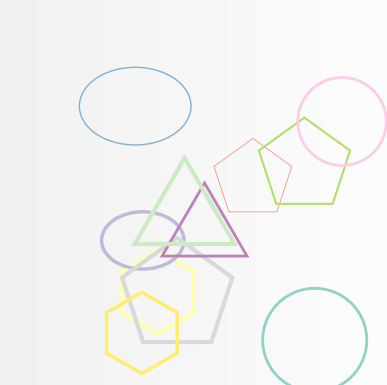[{"shape": "circle", "thickness": 2, "radius": 0.67, "center": [0.812, 0.117]}, {"shape": "hexagon", "thickness": 3, "radius": 0.54, "center": [0.407, 0.241]}, {"shape": "oval", "thickness": 2.5, "radius": 0.53, "center": [0.368, 0.376]}, {"shape": "pentagon", "thickness": 0.5, "radius": 0.53, "center": [0.653, 0.535]}, {"shape": "oval", "thickness": 1, "radius": 0.72, "center": [0.349, 0.724]}, {"shape": "pentagon", "thickness": 1.5, "radius": 0.62, "center": [0.786, 0.571]}, {"shape": "circle", "thickness": 2, "radius": 0.57, "center": [0.883, 0.684]}, {"shape": "pentagon", "thickness": 3, "radius": 0.75, "center": [0.457, 0.233]}, {"shape": "triangle", "thickness": 2, "radius": 0.63, "center": [0.528, 0.398]}, {"shape": "triangle", "thickness": 3, "radius": 0.74, "center": [0.476, 0.441]}, {"shape": "hexagon", "thickness": 2.5, "radius": 0.53, "center": [0.366, 0.135]}]